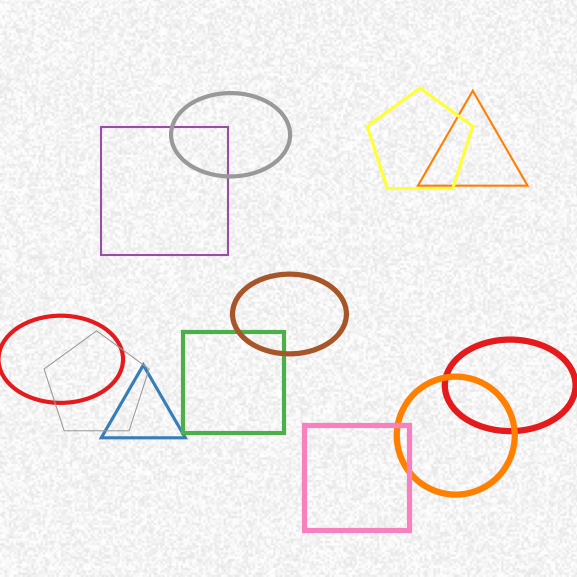[{"shape": "oval", "thickness": 3, "radius": 0.57, "center": [0.883, 0.332]}, {"shape": "oval", "thickness": 2, "radius": 0.54, "center": [0.105, 0.377]}, {"shape": "triangle", "thickness": 1.5, "radius": 0.42, "center": [0.248, 0.283]}, {"shape": "square", "thickness": 2, "radius": 0.44, "center": [0.404, 0.336]}, {"shape": "square", "thickness": 1, "radius": 0.55, "center": [0.285, 0.668]}, {"shape": "circle", "thickness": 3, "radius": 0.51, "center": [0.789, 0.245]}, {"shape": "triangle", "thickness": 1, "radius": 0.55, "center": [0.819, 0.732]}, {"shape": "pentagon", "thickness": 1.5, "radius": 0.48, "center": [0.727, 0.75]}, {"shape": "oval", "thickness": 2.5, "radius": 0.49, "center": [0.501, 0.455]}, {"shape": "square", "thickness": 2.5, "radius": 0.46, "center": [0.617, 0.172]}, {"shape": "oval", "thickness": 2, "radius": 0.52, "center": [0.399, 0.766]}, {"shape": "pentagon", "thickness": 0.5, "radius": 0.48, "center": [0.167, 0.331]}]